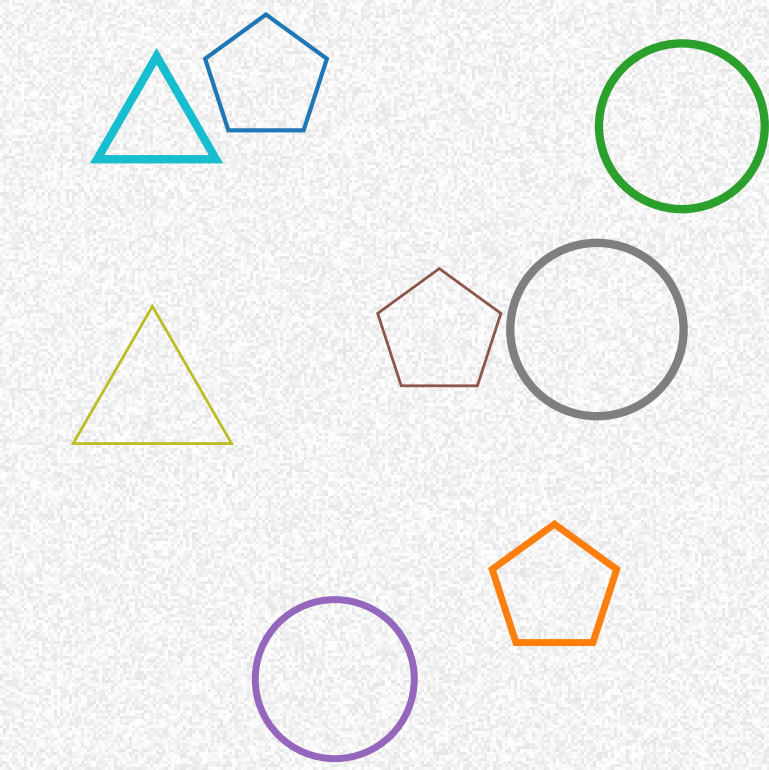[{"shape": "pentagon", "thickness": 1.5, "radius": 0.42, "center": [0.345, 0.898]}, {"shape": "pentagon", "thickness": 2.5, "radius": 0.43, "center": [0.72, 0.234]}, {"shape": "circle", "thickness": 3, "radius": 0.54, "center": [0.886, 0.836]}, {"shape": "circle", "thickness": 2.5, "radius": 0.52, "center": [0.435, 0.118]}, {"shape": "pentagon", "thickness": 1, "radius": 0.42, "center": [0.571, 0.567]}, {"shape": "circle", "thickness": 3, "radius": 0.56, "center": [0.775, 0.572]}, {"shape": "triangle", "thickness": 1, "radius": 0.59, "center": [0.198, 0.483]}, {"shape": "triangle", "thickness": 3, "radius": 0.45, "center": [0.203, 0.838]}]